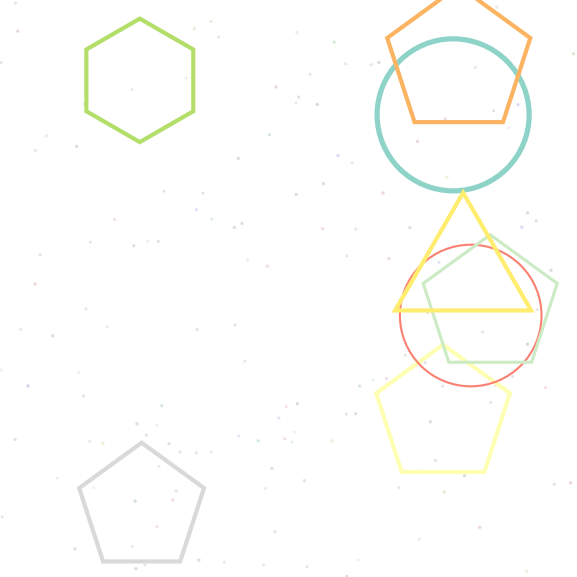[{"shape": "circle", "thickness": 2.5, "radius": 0.66, "center": [0.785, 0.8]}, {"shape": "pentagon", "thickness": 2, "radius": 0.61, "center": [0.767, 0.28]}, {"shape": "circle", "thickness": 1, "radius": 0.61, "center": [0.815, 0.453]}, {"shape": "pentagon", "thickness": 2, "radius": 0.65, "center": [0.794, 0.893]}, {"shape": "hexagon", "thickness": 2, "radius": 0.53, "center": [0.242, 0.86]}, {"shape": "pentagon", "thickness": 2, "radius": 0.57, "center": [0.245, 0.119]}, {"shape": "pentagon", "thickness": 1.5, "radius": 0.61, "center": [0.849, 0.471]}, {"shape": "triangle", "thickness": 2, "radius": 0.68, "center": [0.802, 0.53]}]